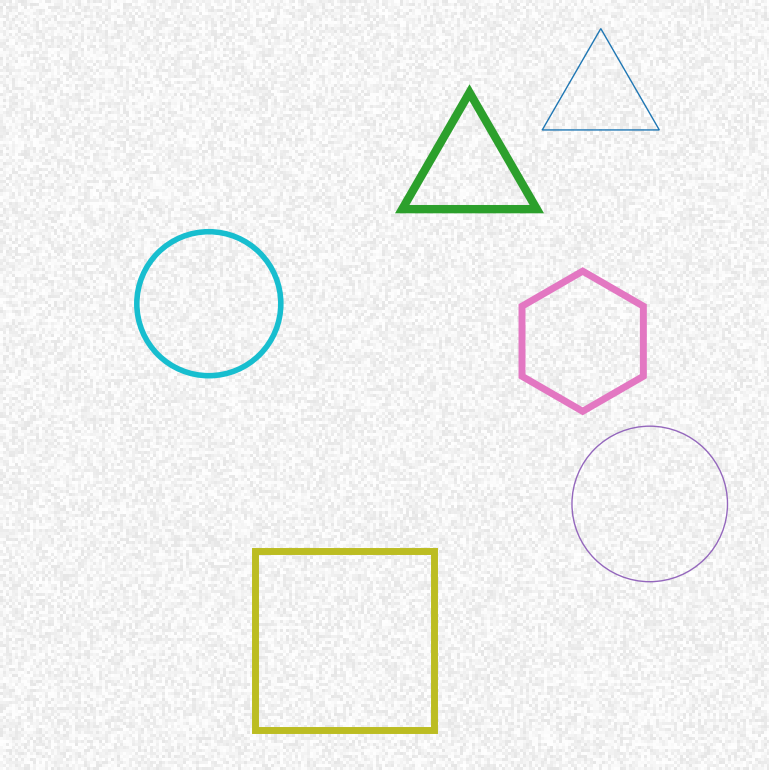[{"shape": "triangle", "thickness": 0.5, "radius": 0.44, "center": [0.78, 0.875]}, {"shape": "triangle", "thickness": 3, "radius": 0.5, "center": [0.61, 0.779]}, {"shape": "circle", "thickness": 0.5, "radius": 0.5, "center": [0.844, 0.346]}, {"shape": "hexagon", "thickness": 2.5, "radius": 0.45, "center": [0.757, 0.557]}, {"shape": "square", "thickness": 2.5, "radius": 0.58, "center": [0.447, 0.168]}, {"shape": "circle", "thickness": 2, "radius": 0.47, "center": [0.271, 0.606]}]